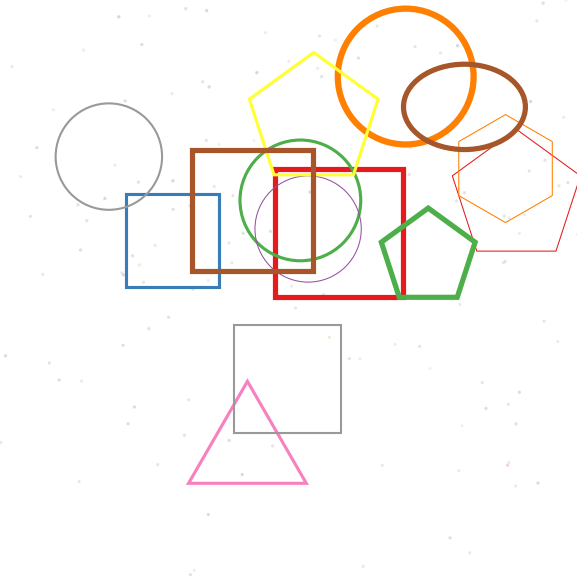[{"shape": "pentagon", "thickness": 0.5, "radius": 0.58, "center": [0.894, 0.659]}, {"shape": "square", "thickness": 2.5, "radius": 0.56, "center": [0.587, 0.595]}, {"shape": "square", "thickness": 1.5, "radius": 0.4, "center": [0.299, 0.583]}, {"shape": "pentagon", "thickness": 2.5, "radius": 0.43, "center": [0.742, 0.553]}, {"shape": "circle", "thickness": 1.5, "radius": 0.52, "center": [0.52, 0.652]}, {"shape": "circle", "thickness": 0.5, "radius": 0.46, "center": [0.534, 0.603]}, {"shape": "hexagon", "thickness": 0.5, "radius": 0.47, "center": [0.875, 0.707]}, {"shape": "circle", "thickness": 3, "radius": 0.59, "center": [0.703, 0.867]}, {"shape": "pentagon", "thickness": 1.5, "radius": 0.59, "center": [0.543, 0.791]}, {"shape": "oval", "thickness": 2.5, "radius": 0.53, "center": [0.804, 0.814]}, {"shape": "square", "thickness": 2.5, "radius": 0.52, "center": [0.437, 0.635]}, {"shape": "triangle", "thickness": 1.5, "radius": 0.59, "center": [0.428, 0.221]}, {"shape": "square", "thickness": 1, "radius": 0.46, "center": [0.498, 0.343]}, {"shape": "circle", "thickness": 1, "radius": 0.46, "center": [0.189, 0.728]}]